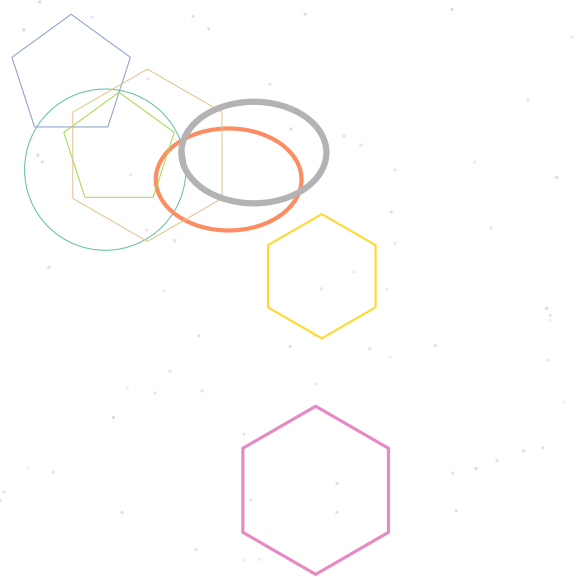[{"shape": "circle", "thickness": 0.5, "radius": 0.7, "center": [0.182, 0.705]}, {"shape": "oval", "thickness": 2, "radius": 0.63, "center": [0.396, 0.688]}, {"shape": "pentagon", "thickness": 0.5, "radius": 0.54, "center": [0.123, 0.867]}, {"shape": "hexagon", "thickness": 1.5, "radius": 0.73, "center": [0.547, 0.15]}, {"shape": "pentagon", "thickness": 0.5, "radius": 0.5, "center": [0.206, 0.739]}, {"shape": "hexagon", "thickness": 1, "radius": 0.54, "center": [0.557, 0.521]}, {"shape": "hexagon", "thickness": 0.5, "radius": 0.75, "center": [0.255, 0.73]}, {"shape": "oval", "thickness": 3, "radius": 0.63, "center": [0.44, 0.735]}]